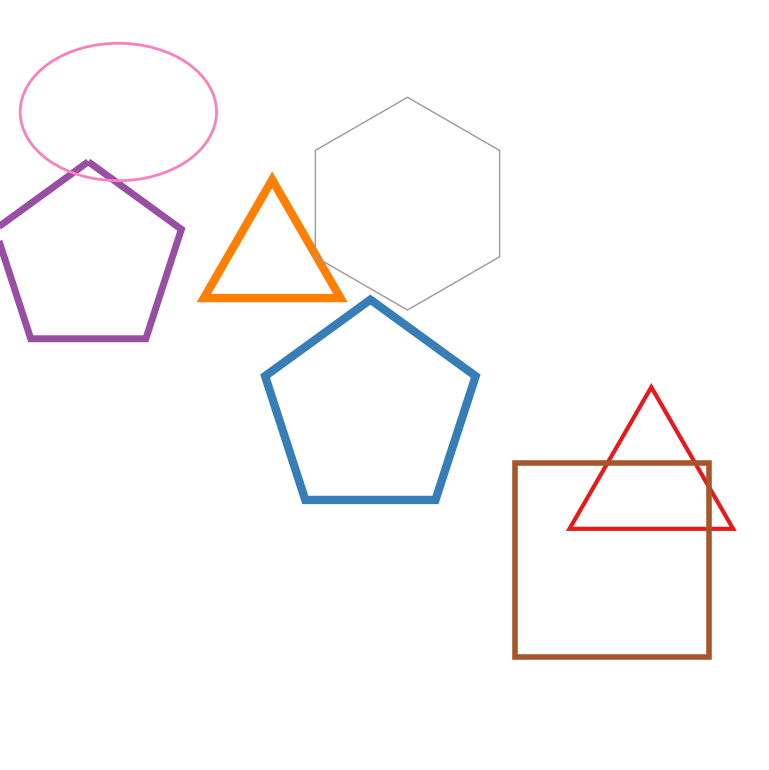[{"shape": "triangle", "thickness": 1.5, "radius": 0.61, "center": [0.846, 0.375]}, {"shape": "pentagon", "thickness": 3, "radius": 0.72, "center": [0.481, 0.467]}, {"shape": "pentagon", "thickness": 2.5, "radius": 0.64, "center": [0.115, 0.663]}, {"shape": "triangle", "thickness": 3, "radius": 0.51, "center": [0.353, 0.664]}, {"shape": "square", "thickness": 2, "radius": 0.63, "center": [0.795, 0.272]}, {"shape": "oval", "thickness": 1, "radius": 0.64, "center": [0.154, 0.855]}, {"shape": "hexagon", "thickness": 0.5, "radius": 0.69, "center": [0.529, 0.736]}]